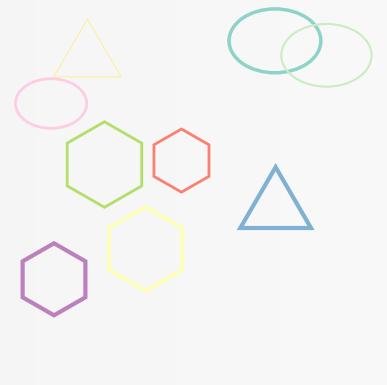[{"shape": "oval", "thickness": 2.5, "radius": 0.59, "center": [0.71, 0.894]}, {"shape": "hexagon", "thickness": 2.5, "radius": 0.55, "center": [0.376, 0.353]}, {"shape": "hexagon", "thickness": 2, "radius": 0.41, "center": [0.468, 0.583]}, {"shape": "triangle", "thickness": 3, "radius": 0.53, "center": [0.711, 0.46]}, {"shape": "hexagon", "thickness": 2, "radius": 0.56, "center": [0.27, 0.573]}, {"shape": "oval", "thickness": 2, "radius": 0.46, "center": [0.132, 0.731]}, {"shape": "hexagon", "thickness": 3, "radius": 0.47, "center": [0.139, 0.275]}, {"shape": "oval", "thickness": 1.5, "radius": 0.58, "center": [0.842, 0.856]}, {"shape": "triangle", "thickness": 0.5, "radius": 0.5, "center": [0.226, 0.85]}]